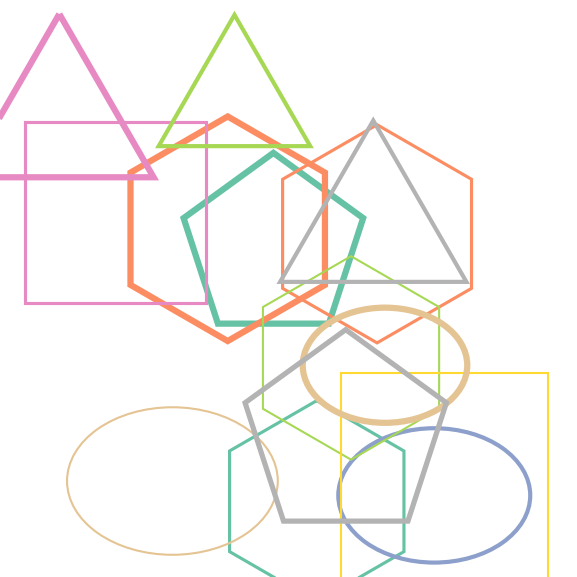[{"shape": "hexagon", "thickness": 1.5, "radius": 0.87, "center": [0.549, 0.131]}, {"shape": "pentagon", "thickness": 3, "radius": 0.82, "center": [0.473, 0.571]}, {"shape": "hexagon", "thickness": 1.5, "radius": 0.94, "center": [0.653, 0.594]}, {"shape": "hexagon", "thickness": 3, "radius": 0.97, "center": [0.394, 0.603]}, {"shape": "oval", "thickness": 2, "radius": 0.83, "center": [0.752, 0.141]}, {"shape": "square", "thickness": 1.5, "radius": 0.78, "center": [0.2, 0.631]}, {"shape": "triangle", "thickness": 3, "radius": 0.94, "center": [0.103, 0.786]}, {"shape": "hexagon", "thickness": 1, "radius": 0.88, "center": [0.608, 0.379]}, {"shape": "triangle", "thickness": 2, "radius": 0.76, "center": [0.406, 0.822]}, {"shape": "square", "thickness": 1, "radius": 0.9, "center": [0.77, 0.174]}, {"shape": "oval", "thickness": 3, "radius": 0.71, "center": [0.667, 0.367]}, {"shape": "oval", "thickness": 1, "radius": 0.91, "center": [0.299, 0.166]}, {"shape": "triangle", "thickness": 2, "radius": 0.93, "center": [0.646, 0.604]}, {"shape": "pentagon", "thickness": 2.5, "radius": 0.92, "center": [0.599, 0.245]}]